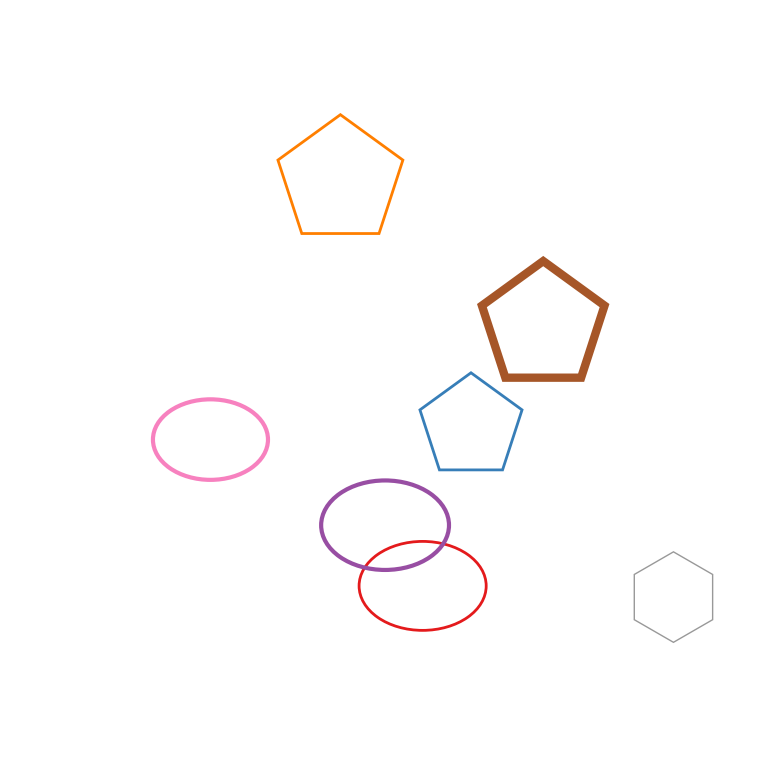[{"shape": "oval", "thickness": 1, "radius": 0.41, "center": [0.549, 0.239]}, {"shape": "pentagon", "thickness": 1, "radius": 0.35, "center": [0.612, 0.446]}, {"shape": "oval", "thickness": 1.5, "radius": 0.42, "center": [0.5, 0.318]}, {"shape": "pentagon", "thickness": 1, "radius": 0.43, "center": [0.442, 0.766]}, {"shape": "pentagon", "thickness": 3, "radius": 0.42, "center": [0.705, 0.577]}, {"shape": "oval", "thickness": 1.5, "radius": 0.37, "center": [0.273, 0.429]}, {"shape": "hexagon", "thickness": 0.5, "radius": 0.29, "center": [0.875, 0.225]}]